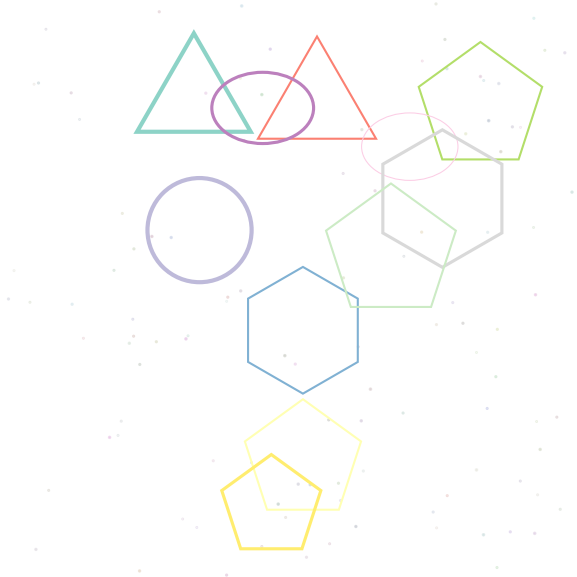[{"shape": "triangle", "thickness": 2, "radius": 0.57, "center": [0.336, 0.828]}, {"shape": "pentagon", "thickness": 1, "radius": 0.53, "center": [0.525, 0.202]}, {"shape": "circle", "thickness": 2, "radius": 0.45, "center": [0.346, 0.601]}, {"shape": "triangle", "thickness": 1, "radius": 0.59, "center": [0.549, 0.818]}, {"shape": "hexagon", "thickness": 1, "radius": 0.55, "center": [0.525, 0.427]}, {"shape": "pentagon", "thickness": 1, "radius": 0.56, "center": [0.832, 0.814]}, {"shape": "oval", "thickness": 0.5, "radius": 0.42, "center": [0.71, 0.745]}, {"shape": "hexagon", "thickness": 1.5, "radius": 0.6, "center": [0.766, 0.655]}, {"shape": "oval", "thickness": 1.5, "radius": 0.44, "center": [0.455, 0.812]}, {"shape": "pentagon", "thickness": 1, "radius": 0.59, "center": [0.677, 0.563]}, {"shape": "pentagon", "thickness": 1.5, "radius": 0.45, "center": [0.47, 0.122]}]